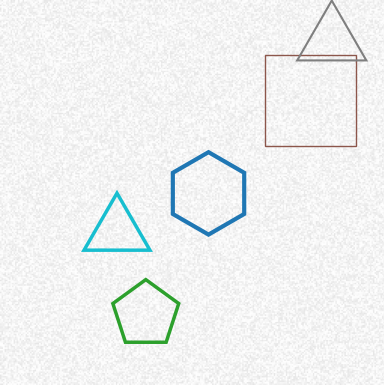[{"shape": "hexagon", "thickness": 3, "radius": 0.54, "center": [0.542, 0.498]}, {"shape": "pentagon", "thickness": 2.5, "radius": 0.45, "center": [0.379, 0.184]}, {"shape": "square", "thickness": 1, "radius": 0.59, "center": [0.807, 0.739]}, {"shape": "triangle", "thickness": 1.5, "radius": 0.52, "center": [0.862, 0.895]}, {"shape": "triangle", "thickness": 2.5, "radius": 0.49, "center": [0.304, 0.4]}]